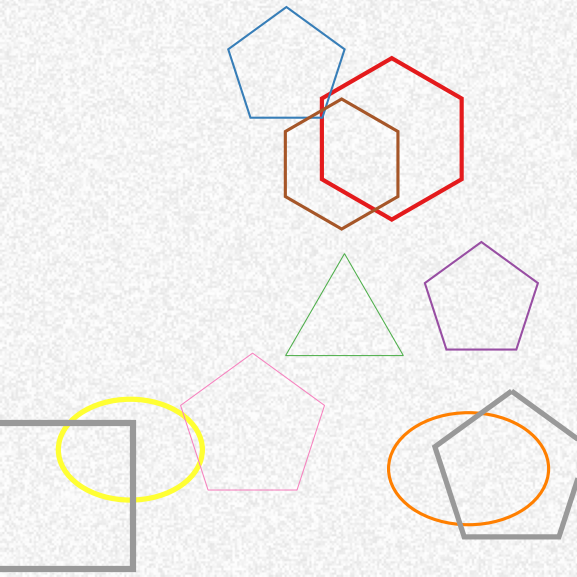[{"shape": "hexagon", "thickness": 2, "radius": 0.7, "center": [0.678, 0.759]}, {"shape": "pentagon", "thickness": 1, "radius": 0.53, "center": [0.496, 0.881]}, {"shape": "triangle", "thickness": 0.5, "radius": 0.59, "center": [0.597, 0.442]}, {"shape": "pentagon", "thickness": 1, "radius": 0.51, "center": [0.834, 0.477]}, {"shape": "oval", "thickness": 1.5, "radius": 0.69, "center": [0.811, 0.188]}, {"shape": "oval", "thickness": 2.5, "radius": 0.62, "center": [0.226, 0.221]}, {"shape": "hexagon", "thickness": 1.5, "radius": 0.56, "center": [0.592, 0.715]}, {"shape": "pentagon", "thickness": 0.5, "radius": 0.66, "center": [0.437, 0.257]}, {"shape": "square", "thickness": 3, "radius": 0.63, "center": [0.103, 0.14]}, {"shape": "pentagon", "thickness": 2.5, "radius": 0.7, "center": [0.886, 0.182]}]